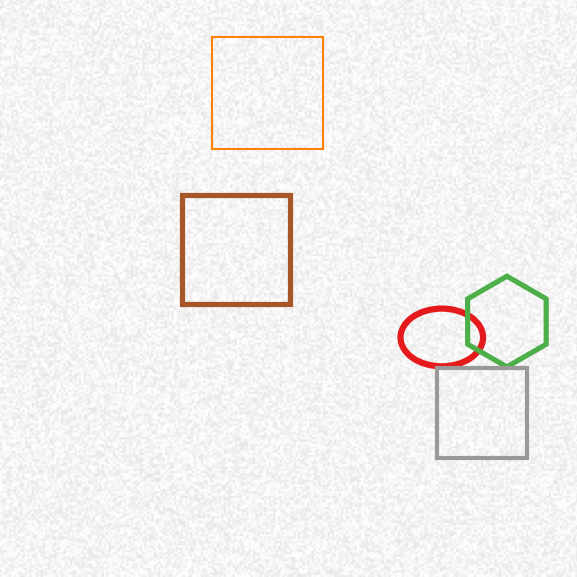[{"shape": "oval", "thickness": 3, "radius": 0.36, "center": [0.765, 0.415]}, {"shape": "hexagon", "thickness": 2.5, "radius": 0.39, "center": [0.878, 0.442]}, {"shape": "square", "thickness": 1, "radius": 0.48, "center": [0.464, 0.838]}, {"shape": "square", "thickness": 2.5, "radius": 0.47, "center": [0.409, 0.567]}, {"shape": "square", "thickness": 2, "radius": 0.39, "center": [0.835, 0.284]}]